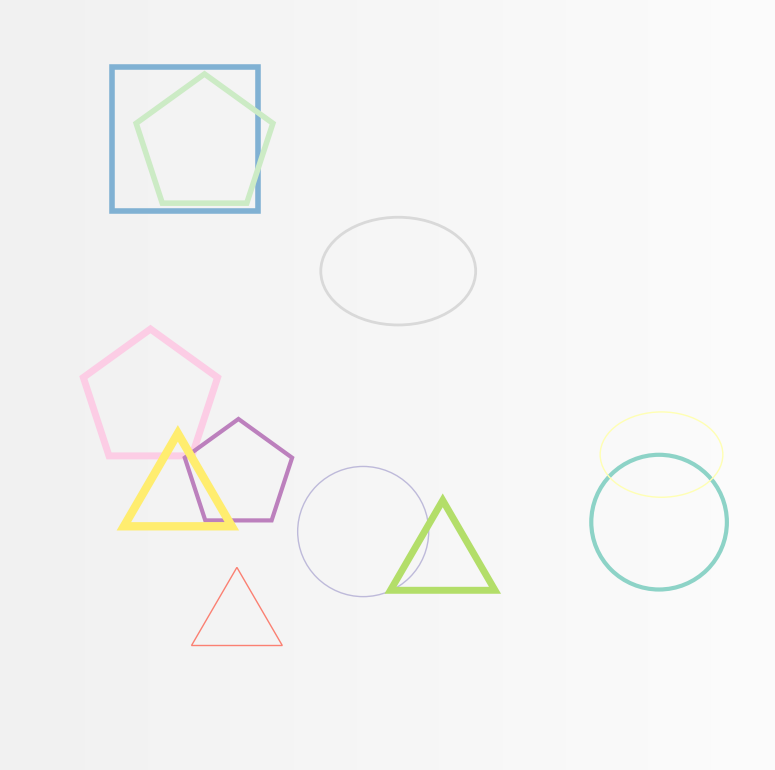[{"shape": "circle", "thickness": 1.5, "radius": 0.44, "center": [0.85, 0.322]}, {"shape": "oval", "thickness": 0.5, "radius": 0.4, "center": [0.854, 0.41]}, {"shape": "circle", "thickness": 0.5, "radius": 0.42, "center": [0.469, 0.31]}, {"shape": "triangle", "thickness": 0.5, "radius": 0.34, "center": [0.306, 0.196]}, {"shape": "square", "thickness": 2, "radius": 0.47, "center": [0.239, 0.819]}, {"shape": "triangle", "thickness": 2.5, "radius": 0.39, "center": [0.571, 0.272]}, {"shape": "pentagon", "thickness": 2.5, "radius": 0.46, "center": [0.194, 0.482]}, {"shape": "oval", "thickness": 1, "radius": 0.5, "center": [0.514, 0.648]}, {"shape": "pentagon", "thickness": 1.5, "radius": 0.36, "center": [0.308, 0.383]}, {"shape": "pentagon", "thickness": 2, "radius": 0.46, "center": [0.264, 0.811]}, {"shape": "triangle", "thickness": 3, "radius": 0.4, "center": [0.229, 0.357]}]